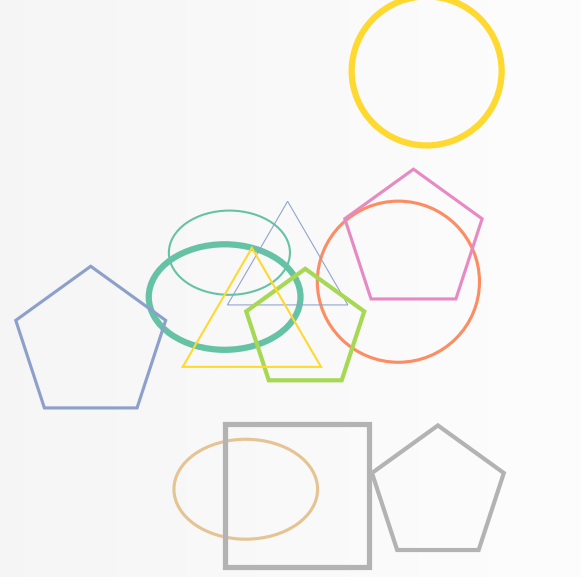[{"shape": "oval", "thickness": 1, "radius": 0.52, "center": [0.395, 0.562]}, {"shape": "oval", "thickness": 3, "radius": 0.65, "center": [0.386, 0.485]}, {"shape": "circle", "thickness": 1.5, "radius": 0.7, "center": [0.685, 0.511]}, {"shape": "pentagon", "thickness": 1.5, "radius": 0.68, "center": [0.156, 0.402]}, {"shape": "triangle", "thickness": 0.5, "radius": 0.6, "center": [0.495, 0.531]}, {"shape": "pentagon", "thickness": 1.5, "radius": 0.62, "center": [0.711, 0.582]}, {"shape": "pentagon", "thickness": 2, "radius": 0.53, "center": [0.525, 0.427]}, {"shape": "circle", "thickness": 3, "radius": 0.65, "center": [0.734, 0.876]}, {"shape": "triangle", "thickness": 1, "radius": 0.69, "center": [0.433, 0.433]}, {"shape": "oval", "thickness": 1.5, "radius": 0.62, "center": [0.423, 0.152]}, {"shape": "pentagon", "thickness": 2, "radius": 0.6, "center": [0.753, 0.143]}, {"shape": "square", "thickness": 2.5, "radius": 0.62, "center": [0.511, 0.141]}]